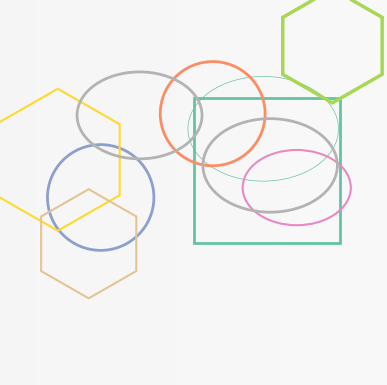[{"shape": "square", "thickness": 2, "radius": 0.94, "center": [0.689, 0.556]}, {"shape": "oval", "thickness": 0.5, "radius": 0.97, "center": [0.679, 0.665]}, {"shape": "circle", "thickness": 2, "radius": 0.68, "center": [0.549, 0.705]}, {"shape": "circle", "thickness": 2, "radius": 0.69, "center": [0.26, 0.487]}, {"shape": "oval", "thickness": 1.5, "radius": 0.7, "center": [0.766, 0.513]}, {"shape": "hexagon", "thickness": 2.5, "radius": 0.74, "center": [0.858, 0.881]}, {"shape": "hexagon", "thickness": 1.5, "radius": 0.92, "center": [0.149, 0.585]}, {"shape": "hexagon", "thickness": 1.5, "radius": 0.71, "center": [0.229, 0.367]}, {"shape": "oval", "thickness": 2, "radius": 0.87, "center": [0.697, 0.57]}, {"shape": "oval", "thickness": 2, "radius": 0.81, "center": [0.36, 0.7]}]